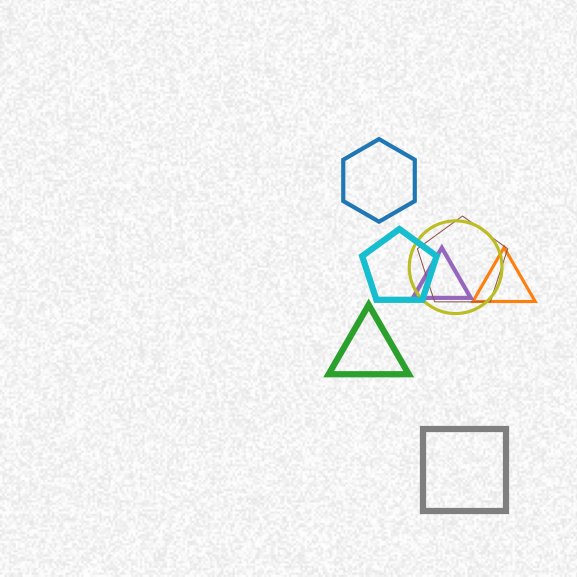[{"shape": "hexagon", "thickness": 2, "radius": 0.36, "center": [0.656, 0.687]}, {"shape": "triangle", "thickness": 1.5, "radius": 0.31, "center": [0.873, 0.508]}, {"shape": "triangle", "thickness": 3, "radius": 0.4, "center": [0.638, 0.391]}, {"shape": "triangle", "thickness": 2, "radius": 0.29, "center": [0.765, 0.512]}, {"shape": "pentagon", "thickness": 0.5, "radius": 0.41, "center": [0.801, 0.543]}, {"shape": "square", "thickness": 3, "radius": 0.36, "center": [0.804, 0.185]}, {"shape": "circle", "thickness": 1.5, "radius": 0.4, "center": [0.789, 0.536]}, {"shape": "pentagon", "thickness": 3, "radius": 0.34, "center": [0.692, 0.535]}]